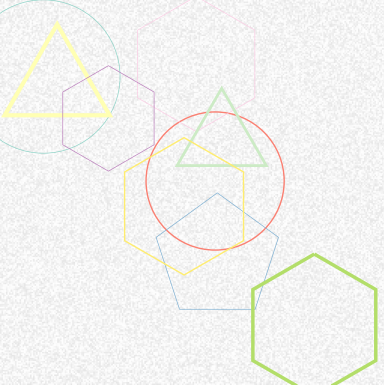[{"shape": "circle", "thickness": 0.5, "radius": 1.0, "center": [0.113, 0.801]}, {"shape": "triangle", "thickness": 3, "radius": 0.79, "center": [0.148, 0.779]}, {"shape": "circle", "thickness": 1, "radius": 0.9, "center": [0.559, 0.53]}, {"shape": "pentagon", "thickness": 0.5, "radius": 0.84, "center": [0.564, 0.332]}, {"shape": "hexagon", "thickness": 2.5, "radius": 0.92, "center": [0.816, 0.156]}, {"shape": "hexagon", "thickness": 0.5, "radius": 0.88, "center": [0.51, 0.834]}, {"shape": "hexagon", "thickness": 0.5, "radius": 0.68, "center": [0.282, 0.692]}, {"shape": "triangle", "thickness": 2, "radius": 0.67, "center": [0.576, 0.637]}, {"shape": "hexagon", "thickness": 1, "radius": 0.89, "center": [0.478, 0.464]}]